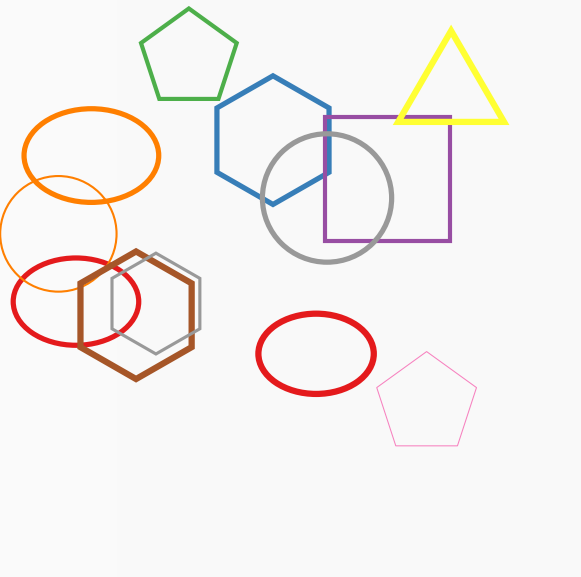[{"shape": "oval", "thickness": 2.5, "radius": 0.54, "center": [0.131, 0.477]}, {"shape": "oval", "thickness": 3, "radius": 0.5, "center": [0.544, 0.386]}, {"shape": "hexagon", "thickness": 2.5, "radius": 0.56, "center": [0.47, 0.756]}, {"shape": "pentagon", "thickness": 2, "radius": 0.43, "center": [0.325, 0.898]}, {"shape": "square", "thickness": 2, "radius": 0.54, "center": [0.666, 0.69]}, {"shape": "circle", "thickness": 1, "radius": 0.5, "center": [0.1, 0.594]}, {"shape": "oval", "thickness": 2.5, "radius": 0.58, "center": [0.157, 0.73]}, {"shape": "triangle", "thickness": 3, "radius": 0.53, "center": [0.776, 0.841]}, {"shape": "hexagon", "thickness": 3, "radius": 0.55, "center": [0.234, 0.453]}, {"shape": "pentagon", "thickness": 0.5, "radius": 0.45, "center": [0.734, 0.3]}, {"shape": "circle", "thickness": 2.5, "radius": 0.56, "center": [0.563, 0.656]}, {"shape": "hexagon", "thickness": 1.5, "radius": 0.44, "center": [0.268, 0.473]}]